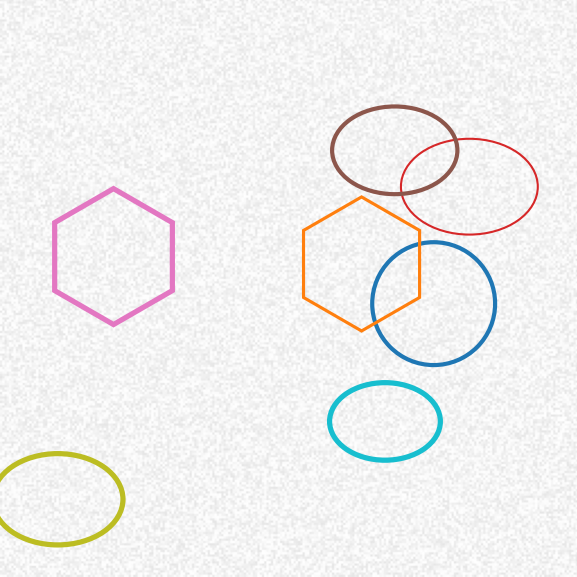[{"shape": "circle", "thickness": 2, "radius": 0.53, "center": [0.751, 0.473]}, {"shape": "hexagon", "thickness": 1.5, "radius": 0.58, "center": [0.626, 0.542]}, {"shape": "oval", "thickness": 1, "radius": 0.59, "center": [0.813, 0.676]}, {"shape": "oval", "thickness": 2, "radius": 0.54, "center": [0.684, 0.739]}, {"shape": "hexagon", "thickness": 2.5, "radius": 0.59, "center": [0.197, 0.555]}, {"shape": "oval", "thickness": 2.5, "radius": 0.56, "center": [0.1, 0.135]}, {"shape": "oval", "thickness": 2.5, "radius": 0.48, "center": [0.667, 0.269]}]